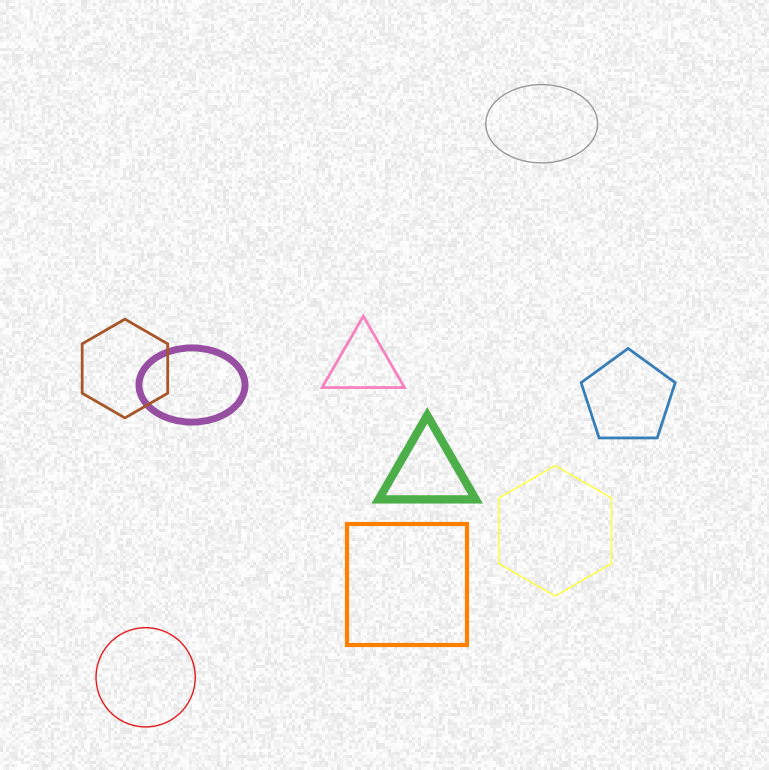[{"shape": "circle", "thickness": 0.5, "radius": 0.32, "center": [0.189, 0.12]}, {"shape": "pentagon", "thickness": 1, "radius": 0.32, "center": [0.816, 0.483]}, {"shape": "triangle", "thickness": 3, "radius": 0.36, "center": [0.555, 0.388]}, {"shape": "oval", "thickness": 2.5, "radius": 0.34, "center": [0.249, 0.5]}, {"shape": "square", "thickness": 1.5, "radius": 0.39, "center": [0.528, 0.241]}, {"shape": "hexagon", "thickness": 0.5, "radius": 0.42, "center": [0.721, 0.311]}, {"shape": "hexagon", "thickness": 1, "radius": 0.32, "center": [0.162, 0.521]}, {"shape": "triangle", "thickness": 1, "radius": 0.31, "center": [0.472, 0.528]}, {"shape": "oval", "thickness": 0.5, "radius": 0.36, "center": [0.703, 0.839]}]